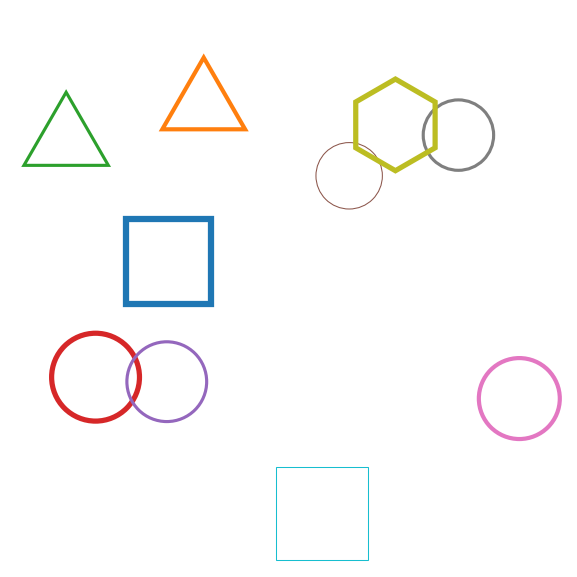[{"shape": "square", "thickness": 3, "radius": 0.37, "center": [0.292, 0.546]}, {"shape": "triangle", "thickness": 2, "radius": 0.41, "center": [0.353, 0.817]}, {"shape": "triangle", "thickness": 1.5, "radius": 0.42, "center": [0.115, 0.755]}, {"shape": "circle", "thickness": 2.5, "radius": 0.38, "center": [0.165, 0.346]}, {"shape": "circle", "thickness": 1.5, "radius": 0.35, "center": [0.289, 0.338]}, {"shape": "circle", "thickness": 0.5, "radius": 0.29, "center": [0.605, 0.695]}, {"shape": "circle", "thickness": 2, "radius": 0.35, "center": [0.899, 0.309]}, {"shape": "circle", "thickness": 1.5, "radius": 0.3, "center": [0.794, 0.765]}, {"shape": "hexagon", "thickness": 2.5, "radius": 0.4, "center": [0.685, 0.783]}, {"shape": "square", "thickness": 0.5, "radius": 0.4, "center": [0.557, 0.11]}]